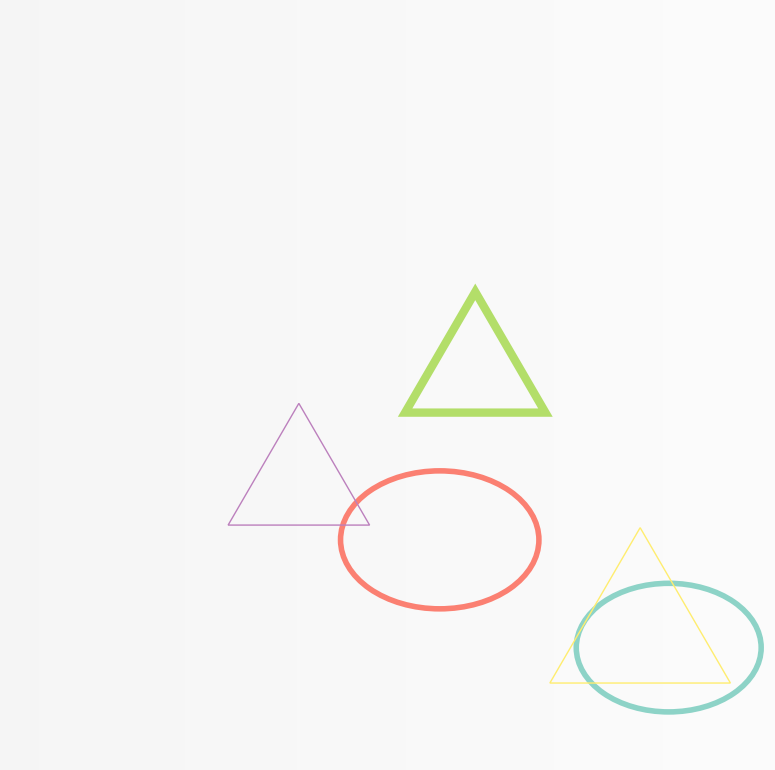[{"shape": "oval", "thickness": 2, "radius": 0.6, "center": [0.863, 0.159]}, {"shape": "oval", "thickness": 2, "radius": 0.64, "center": [0.567, 0.299]}, {"shape": "triangle", "thickness": 3, "radius": 0.52, "center": [0.613, 0.516]}, {"shape": "triangle", "thickness": 0.5, "radius": 0.53, "center": [0.386, 0.371]}, {"shape": "triangle", "thickness": 0.5, "radius": 0.67, "center": [0.826, 0.18]}]